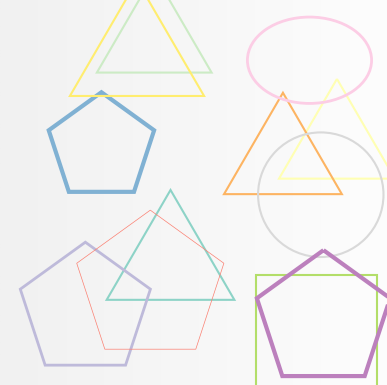[{"shape": "triangle", "thickness": 1.5, "radius": 0.95, "center": [0.44, 0.316]}, {"shape": "triangle", "thickness": 1.5, "radius": 0.86, "center": [0.87, 0.622]}, {"shape": "pentagon", "thickness": 2, "radius": 0.88, "center": [0.22, 0.194]}, {"shape": "pentagon", "thickness": 0.5, "radius": 1.0, "center": [0.388, 0.255]}, {"shape": "pentagon", "thickness": 3, "radius": 0.71, "center": [0.262, 0.617]}, {"shape": "triangle", "thickness": 1.5, "radius": 0.88, "center": [0.73, 0.584]}, {"shape": "square", "thickness": 1.5, "radius": 0.78, "center": [0.817, 0.13]}, {"shape": "oval", "thickness": 2, "radius": 0.8, "center": [0.799, 0.844]}, {"shape": "circle", "thickness": 1.5, "radius": 0.81, "center": [0.828, 0.494]}, {"shape": "pentagon", "thickness": 3, "radius": 0.9, "center": [0.835, 0.169]}, {"shape": "triangle", "thickness": 1.5, "radius": 0.85, "center": [0.398, 0.897]}, {"shape": "triangle", "thickness": 1.5, "radius": 1.0, "center": [0.354, 0.851]}]